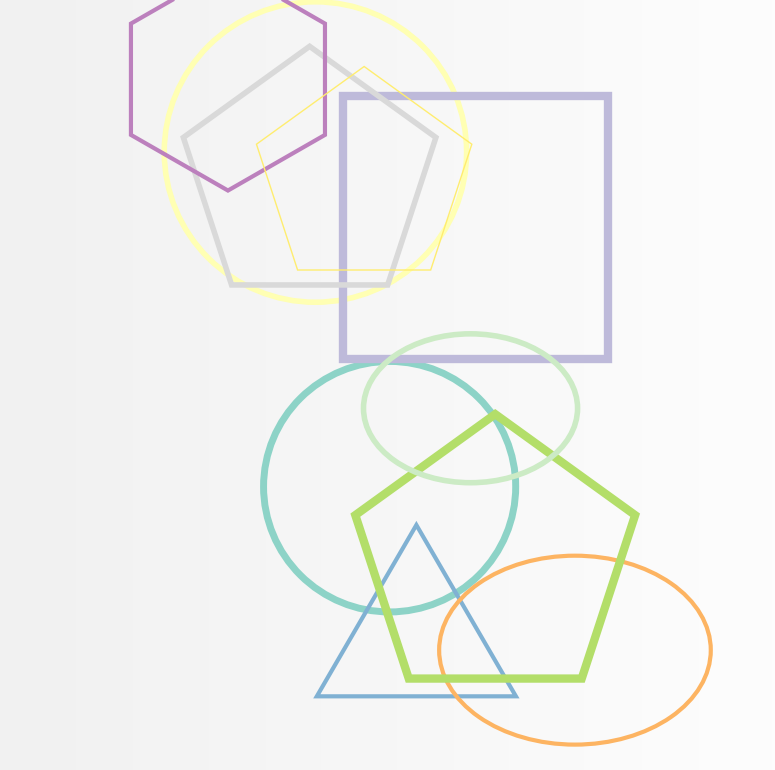[{"shape": "circle", "thickness": 2.5, "radius": 0.81, "center": [0.503, 0.368]}, {"shape": "circle", "thickness": 2, "radius": 0.98, "center": [0.407, 0.803]}, {"shape": "square", "thickness": 3, "radius": 0.85, "center": [0.614, 0.704]}, {"shape": "triangle", "thickness": 1.5, "radius": 0.74, "center": [0.537, 0.17]}, {"shape": "oval", "thickness": 1.5, "radius": 0.88, "center": [0.742, 0.156]}, {"shape": "pentagon", "thickness": 3, "radius": 0.95, "center": [0.639, 0.272]}, {"shape": "pentagon", "thickness": 2, "radius": 0.86, "center": [0.4, 0.769]}, {"shape": "hexagon", "thickness": 1.5, "radius": 0.72, "center": [0.294, 0.897]}, {"shape": "oval", "thickness": 2, "radius": 0.69, "center": [0.607, 0.47]}, {"shape": "pentagon", "thickness": 0.5, "radius": 0.73, "center": [0.47, 0.768]}]